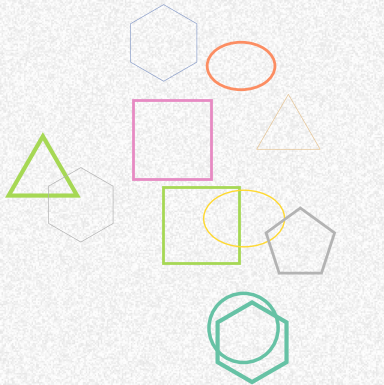[{"shape": "circle", "thickness": 2.5, "radius": 0.45, "center": [0.633, 0.148]}, {"shape": "hexagon", "thickness": 3, "radius": 0.52, "center": [0.655, 0.111]}, {"shape": "oval", "thickness": 2, "radius": 0.44, "center": [0.626, 0.829]}, {"shape": "hexagon", "thickness": 0.5, "radius": 0.5, "center": [0.425, 0.889]}, {"shape": "square", "thickness": 2, "radius": 0.51, "center": [0.447, 0.638]}, {"shape": "triangle", "thickness": 3, "radius": 0.51, "center": [0.111, 0.543]}, {"shape": "square", "thickness": 2, "radius": 0.49, "center": [0.522, 0.415]}, {"shape": "oval", "thickness": 1, "radius": 0.53, "center": [0.634, 0.432]}, {"shape": "triangle", "thickness": 0.5, "radius": 0.48, "center": [0.749, 0.66]}, {"shape": "pentagon", "thickness": 2, "radius": 0.47, "center": [0.78, 0.366]}, {"shape": "hexagon", "thickness": 0.5, "radius": 0.48, "center": [0.21, 0.468]}]